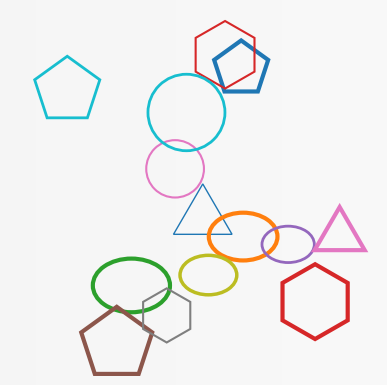[{"shape": "triangle", "thickness": 1, "radius": 0.44, "center": [0.523, 0.435]}, {"shape": "pentagon", "thickness": 3, "radius": 0.37, "center": [0.622, 0.822]}, {"shape": "oval", "thickness": 3, "radius": 0.44, "center": [0.627, 0.386]}, {"shape": "oval", "thickness": 3, "radius": 0.5, "center": [0.339, 0.259]}, {"shape": "hexagon", "thickness": 3, "radius": 0.49, "center": [0.813, 0.217]}, {"shape": "hexagon", "thickness": 1.5, "radius": 0.44, "center": [0.581, 0.858]}, {"shape": "oval", "thickness": 2, "radius": 0.34, "center": [0.744, 0.365]}, {"shape": "pentagon", "thickness": 3, "radius": 0.48, "center": [0.301, 0.107]}, {"shape": "circle", "thickness": 1.5, "radius": 0.37, "center": [0.452, 0.561]}, {"shape": "triangle", "thickness": 3, "radius": 0.37, "center": [0.877, 0.388]}, {"shape": "hexagon", "thickness": 1.5, "radius": 0.35, "center": [0.43, 0.181]}, {"shape": "oval", "thickness": 2.5, "radius": 0.37, "center": [0.538, 0.286]}, {"shape": "pentagon", "thickness": 2, "radius": 0.44, "center": [0.174, 0.765]}, {"shape": "circle", "thickness": 2, "radius": 0.5, "center": [0.481, 0.708]}]